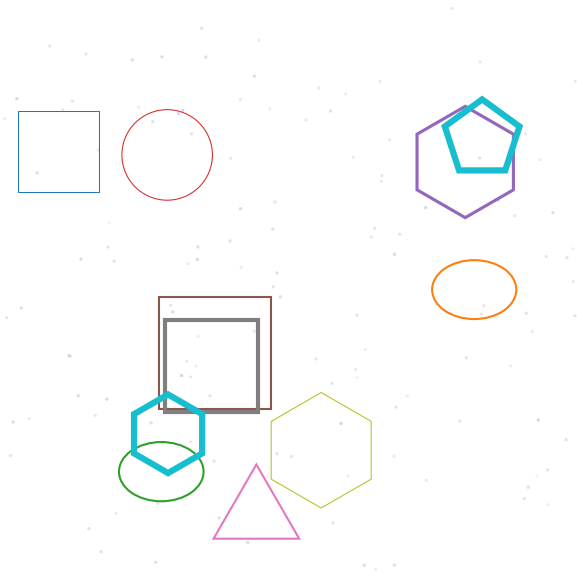[{"shape": "square", "thickness": 0.5, "radius": 0.35, "center": [0.101, 0.737]}, {"shape": "oval", "thickness": 1, "radius": 0.36, "center": [0.821, 0.498]}, {"shape": "oval", "thickness": 1, "radius": 0.37, "center": [0.279, 0.182]}, {"shape": "circle", "thickness": 0.5, "radius": 0.39, "center": [0.289, 0.731]}, {"shape": "hexagon", "thickness": 1.5, "radius": 0.48, "center": [0.806, 0.719]}, {"shape": "square", "thickness": 1, "radius": 0.48, "center": [0.372, 0.388]}, {"shape": "triangle", "thickness": 1, "radius": 0.43, "center": [0.444, 0.109]}, {"shape": "square", "thickness": 2, "radius": 0.4, "center": [0.367, 0.365]}, {"shape": "hexagon", "thickness": 0.5, "radius": 0.5, "center": [0.556, 0.219]}, {"shape": "hexagon", "thickness": 3, "radius": 0.34, "center": [0.291, 0.248]}, {"shape": "pentagon", "thickness": 3, "radius": 0.34, "center": [0.835, 0.759]}]